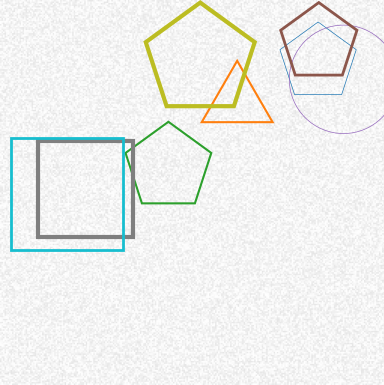[{"shape": "pentagon", "thickness": 0.5, "radius": 0.52, "center": [0.826, 0.839]}, {"shape": "triangle", "thickness": 1.5, "radius": 0.53, "center": [0.616, 0.736]}, {"shape": "pentagon", "thickness": 1.5, "radius": 0.59, "center": [0.437, 0.567]}, {"shape": "circle", "thickness": 0.5, "radius": 0.7, "center": [0.892, 0.794]}, {"shape": "pentagon", "thickness": 2, "radius": 0.52, "center": [0.828, 0.889]}, {"shape": "square", "thickness": 3, "radius": 0.62, "center": [0.223, 0.509]}, {"shape": "pentagon", "thickness": 3, "radius": 0.74, "center": [0.52, 0.845]}, {"shape": "square", "thickness": 2, "radius": 0.73, "center": [0.175, 0.496]}]